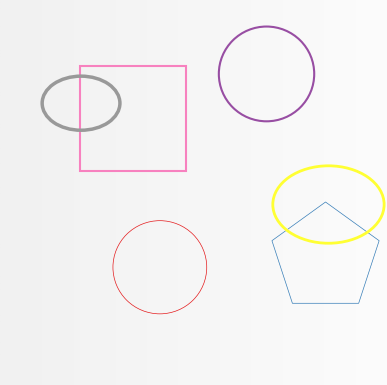[{"shape": "circle", "thickness": 0.5, "radius": 0.61, "center": [0.412, 0.306]}, {"shape": "pentagon", "thickness": 0.5, "radius": 0.73, "center": [0.84, 0.33]}, {"shape": "circle", "thickness": 1.5, "radius": 0.62, "center": [0.688, 0.808]}, {"shape": "oval", "thickness": 2, "radius": 0.72, "center": [0.848, 0.469]}, {"shape": "square", "thickness": 1.5, "radius": 0.68, "center": [0.343, 0.692]}, {"shape": "oval", "thickness": 2.5, "radius": 0.5, "center": [0.209, 0.732]}]